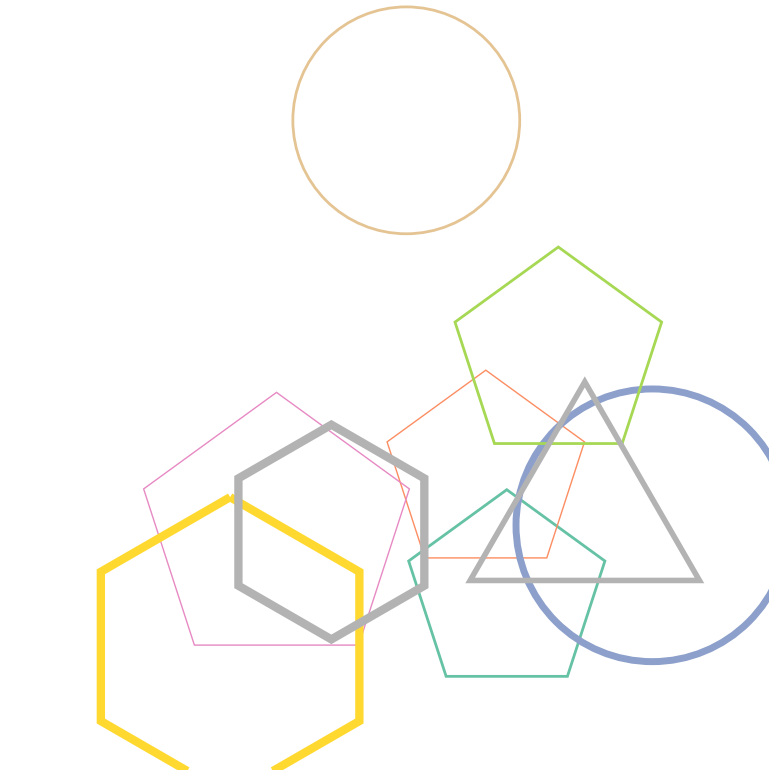[{"shape": "pentagon", "thickness": 1, "radius": 0.67, "center": [0.658, 0.23]}, {"shape": "pentagon", "thickness": 0.5, "radius": 0.67, "center": [0.631, 0.384]}, {"shape": "circle", "thickness": 2.5, "radius": 0.89, "center": [0.847, 0.318]}, {"shape": "pentagon", "thickness": 0.5, "radius": 0.91, "center": [0.359, 0.309]}, {"shape": "pentagon", "thickness": 1, "radius": 0.71, "center": [0.725, 0.538]}, {"shape": "hexagon", "thickness": 3, "radius": 0.97, "center": [0.299, 0.16]}, {"shape": "circle", "thickness": 1, "radius": 0.74, "center": [0.528, 0.844]}, {"shape": "hexagon", "thickness": 3, "radius": 0.7, "center": [0.43, 0.309]}, {"shape": "triangle", "thickness": 2, "radius": 0.86, "center": [0.759, 0.332]}]